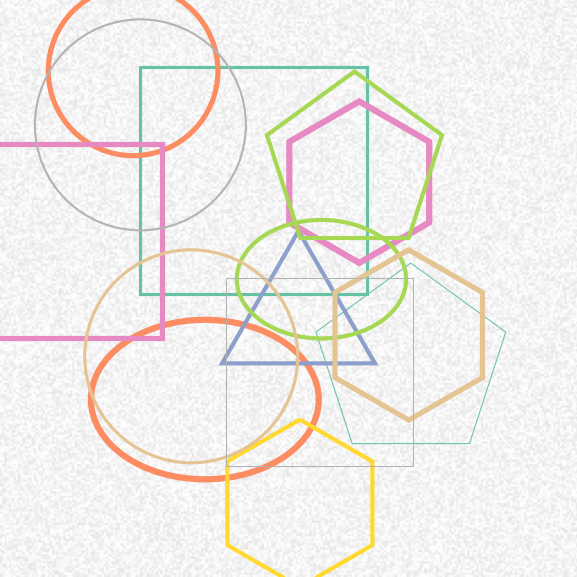[{"shape": "pentagon", "thickness": 0.5, "radius": 0.86, "center": [0.711, 0.371]}, {"shape": "square", "thickness": 1.5, "radius": 0.98, "center": [0.439, 0.687]}, {"shape": "oval", "thickness": 3, "radius": 0.99, "center": [0.355, 0.307]}, {"shape": "circle", "thickness": 2.5, "radius": 0.73, "center": [0.23, 0.876]}, {"shape": "triangle", "thickness": 2, "radius": 0.76, "center": [0.517, 0.446]}, {"shape": "hexagon", "thickness": 3, "radius": 0.7, "center": [0.622, 0.684]}, {"shape": "square", "thickness": 2.5, "radius": 0.84, "center": [0.113, 0.581]}, {"shape": "pentagon", "thickness": 2, "radius": 0.8, "center": [0.614, 0.716]}, {"shape": "oval", "thickness": 2, "radius": 0.73, "center": [0.557, 0.516]}, {"shape": "hexagon", "thickness": 2, "radius": 0.72, "center": [0.519, 0.128]}, {"shape": "circle", "thickness": 1.5, "radius": 0.92, "center": [0.331, 0.382]}, {"shape": "hexagon", "thickness": 2.5, "radius": 0.74, "center": [0.708, 0.419]}, {"shape": "square", "thickness": 0.5, "radius": 0.81, "center": [0.554, 0.355]}, {"shape": "circle", "thickness": 1, "radius": 0.91, "center": [0.243, 0.783]}]